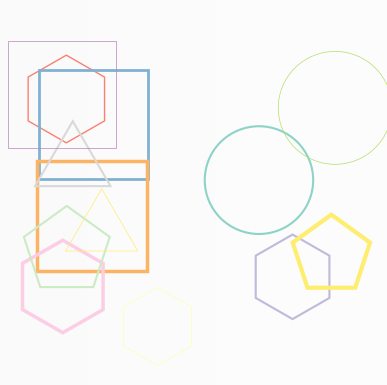[{"shape": "circle", "thickness": 1.5, "radius": 0.7, "center": [0.668, 0.532]}, {"shape": "hexagon", "thickness": 0.5, "radius": 0.51, "center": [0.406, 0.152]}, {"shape": "hexagon", "thickness": 1.5, "radius": 0.55, "center": [0.755, 0.281]}, {"shape": "hexagon", "thickness": 1, "radius": 0.57, "center": [0.171, 0.743]}, {"shape": "square", "thickness": 2, "radius": 0.7, "center": [0.242, 0.676]}, {"shape": "square", "thickness": 2.5, "radius": 0.71, "center": [0.238, 0.439]}, {"shape": "circle", "thickness": 0.5, "radius": 0.73, "center": [0.865, 0.72]}, {"shape": "hexagon", "thickness": 2.5, "radius": 0.6, "center": [0.162, 0.256]}, {"shape": "triangle", "thickness": 1.5, "radius": 0.56, "center": [0.188, 0.573]}, {"shape": "square", "thickness": 0.5, "radius": 0.7, "center": [0.159, 0.754]}, {"shape": "pentagon", "thickness": 1.5, "radius": 0.58, "center": [0.172, 0.349]}, {"shape": "triangle", "thickness": 0.5, "radius": 0.54, "center": [0.262, 0.402]}, {"shape": "pentagon", "thickness": 3, "radius": 0.52, "center": [0.855, 0.338]}]